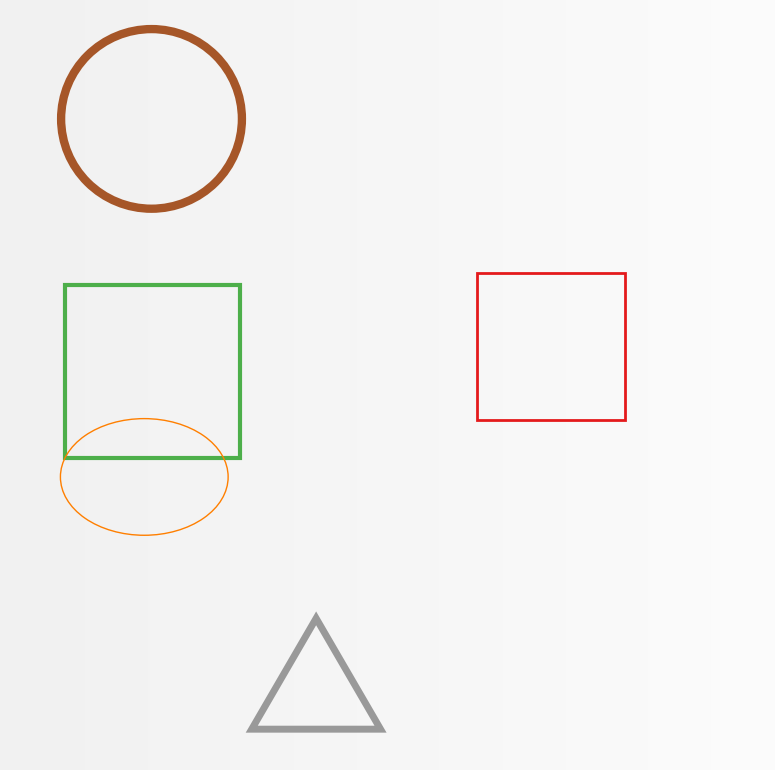[{"shape": "square", "thickness": 1, "radius": 0.48, "center": [0.711, 0.55]}, {"shape": "square", "thickness": 1.5, "radius": 0.56, "center": [0.196, 0.518]}, {"shape": "oval", "thickness": 0.5, "radius": 0.54, "center": [0.186, 0.381]}, {"shape": "circle", "thickness": 3, "radius": 0.58, "center": [0.196, 0.846]}, {"shape": "triangle", "thickness": 2.5, "radius": 0.48, "center": [0.408, 0.101]}]